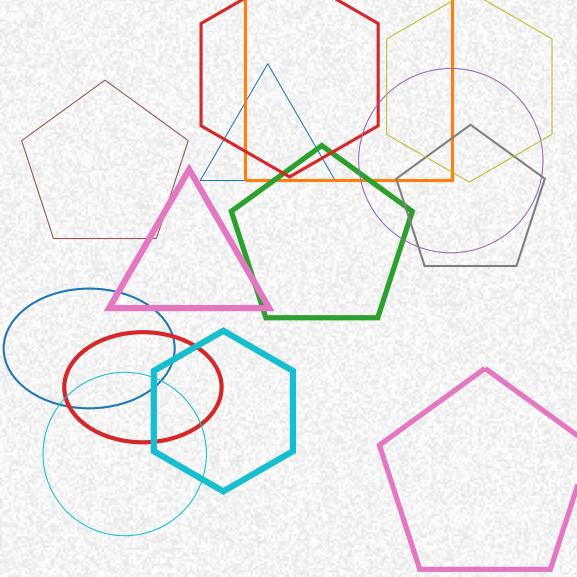[{"shape": "triangle", "thickness": 0.5, "radius": 0.67, "center": [0.464, 0.754]}, {"shape": "oval", "thickness": 1, "radius": 0.74, "center": [0.154, 0.396]}, {"shape": "square", "thickness": 1.5, "radius": 0.89, "center": [0.604, 0.867]}, {"shape": "pentagon", "thickness": 2.5, "radius": 0.82, "center": [0.557, 0.582]}, {"shape": "oval", "thickness": 2, "radius": 0.68, "center": [0.247, 0.329]}, {"shape": "hexagon", "thickness": 1.5, "radius": 0.89, "center": [0.501, 0.87]}, {"shape": "circle", "thickness": 0.5, "radius": 0.8, "center": [0.781, 0.721]}, {"shape": "pentagon", "thickness": 0.5, "radius": 0.76, "center": [0.182, 0.709]}, {"shape": "triangle", "thickness": 3, "radius": 0.8, "center": [0.328, 0.546]}, {"shape": "pentagon", "thickness": 2.5, "radius": 0.96, "center": [0.84, 0.169]}, {"shape": "pentagon", "thickness": 1, "radius": 0.68, "center": [0.815, 0.648]}, {"shape": "hexagon", "thickness": 0.5, "radius": 0.83, "center": [0.813, 0.849]}, {"shape": "hexagon", "thickness": 3, "radius": 0.7, "center": [0.387, 0.287]}, {"shape": "circle", "thickness": 0.5, "radius": 0.71, "center": [0.216, 0.213]}]